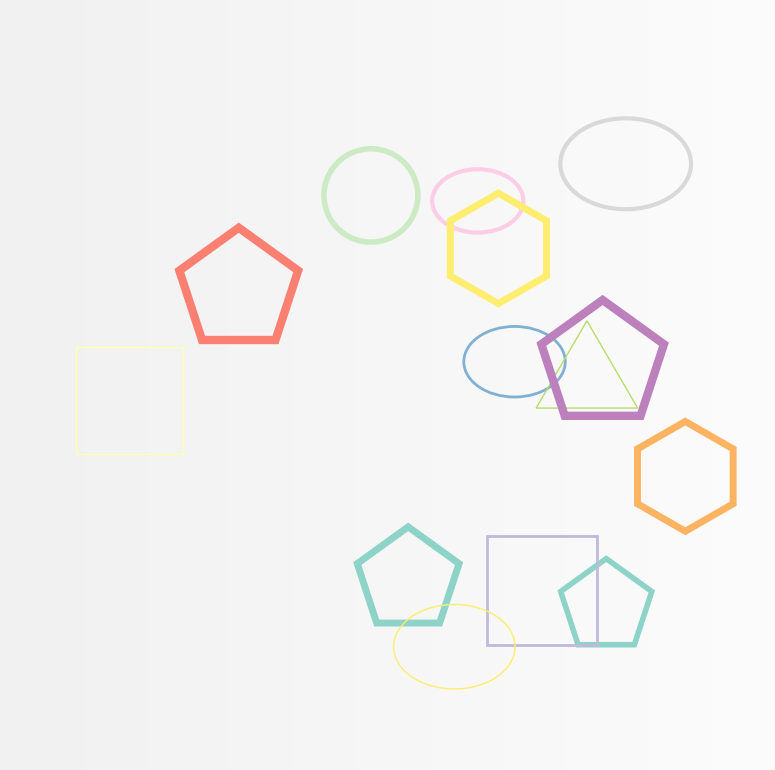[{"shape": "pentagon", "thickness": 2, "radius": 0.31, "center": [0.782, 0.213]}, {"shape": "pentagon", "thickness": 2.5, "radius": 0.35, "center": [0.527, 0.247]}, {"shape": "square", "thickness": 0.5, "radius": 0.35, "center": [0.167, 0.48]}, {"shape": "square", "thickness": 1, "radius": 0.35, "center": [0.699, 0.233]}, {"shape": "pentagon", "thickness": 3, "radius": 0.4, "center": [0.308, 0.624]}, {"shape": "oval", "thickness": 1, "radius": 0.33, "center": [0.664, 0.53]}, {"shape": "hexagon", "thickness": 2.5, "radius": 0.36, "center": [0.884, 0.381]}, {"shape": "triangle", "thickness": 0.5, "radius": 0.38, "center": [0.757, 0.508]}, {"shape": "oval", "thickness": 1.5, "radius": 0.29, "center": [0.616, 0.739]}, {"shape": "oval", "thickness": 1.5, "radius": 0.42, "center": [0.807, 0.787]}, {"shape": "pentagon", "thickness": 3, "radius": 0.42, "center": [0.778, 0.527]}, {"shape": "circle", "thickness": 2, "radius": 0.3, "center": [0.479, 0.746]}, {"shape": "hexagon", "thickness": 2.5, "radius": 0.36, "center": [0.643, 0.677]}, {"shape": "oval", "thickness": 0.5, "radius": 0.39, "center": [0.586, 0.16]}]